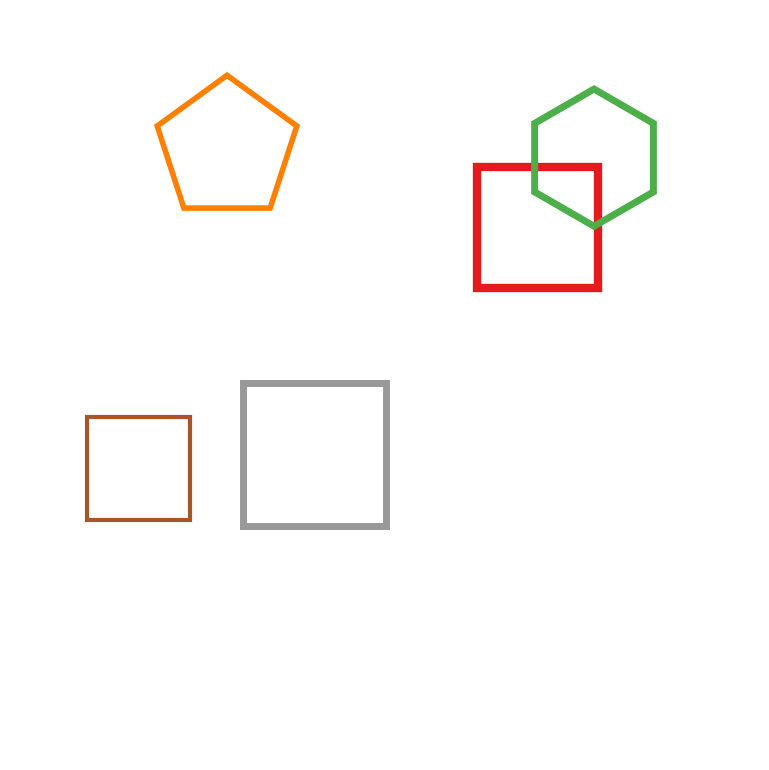[{"shape": "square", "thickness": 3, "radius": 0.39, "center": [0.698, 0.705]}, {"shape": "hexagon", "thickness": 2.5, "radius": 0.45, "center": [0.771, 0.795]}, {"shape": "pentagon", "thickness": 2, "radius": 0.48, "center": [0.295, 0.807]}, {"shape": "square", "thickness": 1.5, "radius": 0.33, "center": [0.18, 0.391]}, {"shape": "square", "thickness": 2.5, "radius": 0.46, "center": [0.409, 0.41]}]